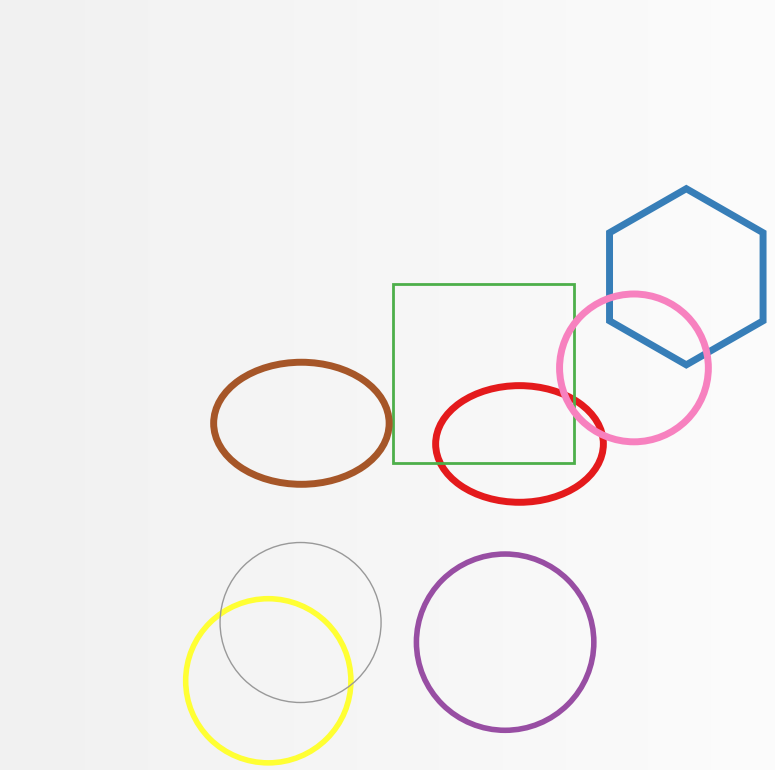[{"shape": "oval", "thickness": 2.5, "radius": 0.54, "center": [0.67, 0.423]}, {"shape": "hexagon", "thickness": 2.5, "radius": 0.57, "center": [0.886, 0.641]}, {"shape": "square", "thickness": 1, "radius": 0.58, "center": [0.624, 0.515]}, {"shape": "circle", "thickness": 2, "radius": 0.57, "center": [0.652, 0.166]}, {"shape": "circle", "thickness": 2, "radius": 0.53, "center": [0.346, 0.116]}, {"shape": "oval", "thickness": 2.5, "radius": 0.57, "center": [0.389, 0.45]}, {"shape": "circle", "thickness": 2.5, "radius": 0.48, "center": [0.818, 0.522]}, {"shape": "circle", "thickness": 0.5, "radius": 0.52, "center": [0.388, 0.192]}]